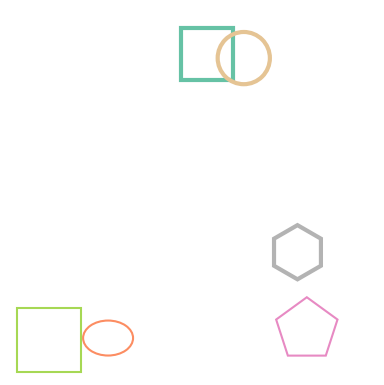[{"shape": "square", "thickness": 3, "radius": 0.33, "center": [0.537, 0.86]}, {"shape": "oval", "thickness": 1.5, "radius": 0.32, "center": [0.281, 0.122]}, {"shape": "pentagon", "thickness": 1.5, "radius": 0.42, "center": [0.797, 0.144]}, {"shape": "square", "thickness": 1.5, "radius": 0.42, "center": [0.127, 0.117]}, {"shape": "circle", "thickness": 3, "radius": 0.34, "center": [0.633, 0.849]}, {"shape": "hexagon", "thickness": 3, "radius": 0.35, "center": [0.773, 0.345]}]